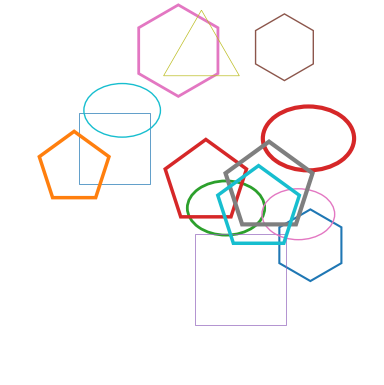[{"shape": "square", "thickness": 0.5, "radius": 0.46, "center": [0.298, 0.614]}, {"shape": "hexagon", "thickness": 1.5, "radius": 0.47, "center": [0.806, 0.363]}, {"shape": "pentagon", "thickness": 2.5, "radius": 0.48, "center": [0.193, 0.564]}, {"shape": "oval", "thickness": 2, "radius": 0.5, "center": [0.587, 0.46]}, {"shape": "oval", "thickness": 3, "radius": 0.59, "center": [0.801, 0.64]}, {"shape": "pentagon", "thickness": 2.5, "radius": 0.56, "center": [0.535, 0.527]}, {"shape": "square", "thickness": 0.5, "radius": 0.59, "center": [0.625, 0.275]}, {"shape": "hexagon", "thickness": 1, "radius": 0.43, "center": [0.739, 0.877]}, {"shape": "hexagon", "thickness": 2, "radius": 0.59, "center": [0.463, 0.868]}, {"shape": "oval", "thickness": 1, "radius": 0.47, "center": [0.775, 0.444]}, {"shape": "pentagon", "thickness": 3, "radius": 0.59, "center": [0.699, 0.513]}, {"shape": "triangle", "thickness": 0.5, "radius": 0.57, "center": [0.523, 0.86]}, {"shape": "pentagon", "thickness": 2.5, "radius": 0.56, "center": [0.672, 0.458]}, {"shape": "oval", "thickness": 1, "radius": 0.5, "center": [0.317, 0.713]}]